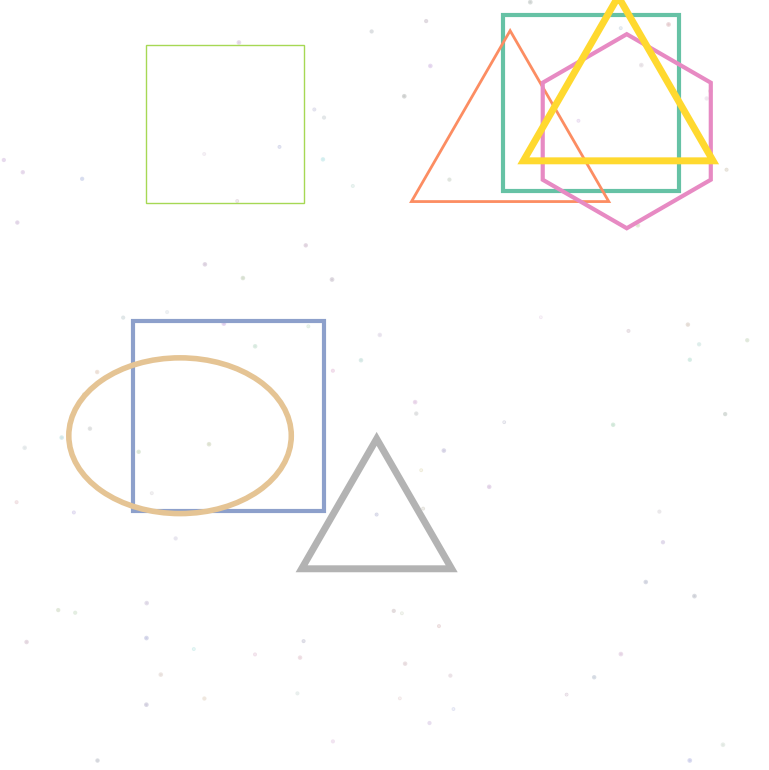[{"shape": "square", "thickness": 1.5, "radius": 0.57, "center": [0.767, 0.866]}, {"shape": "triangle", "thickness": 1, "radius": 0.74, "center": [0.663, 0.812]}, {"shape": "square", "thickness": 1.5, "radius": 0.62, "center": [0.297, 0.46]}, {"shape": "hexagon", "thickness": 1.5, "radius": 0.63, "center": [0.814, 0.83]}, {"shape": "square", "thickness": 0.5, "radius": 0.51, "center": [0.292, 0.839]}, {"shape": "triangle", "thickness": 2.5, "radius": 0.71, "center": [0.803, 0.862]}, {"shape": "oval", "thickness": 2, "radius": 0.72, "center": [0.234, 0.434]}, {"shape": "triangle", "thickness": 2.5, "radius": 0.56, "center": [0.489, 0.318]}]